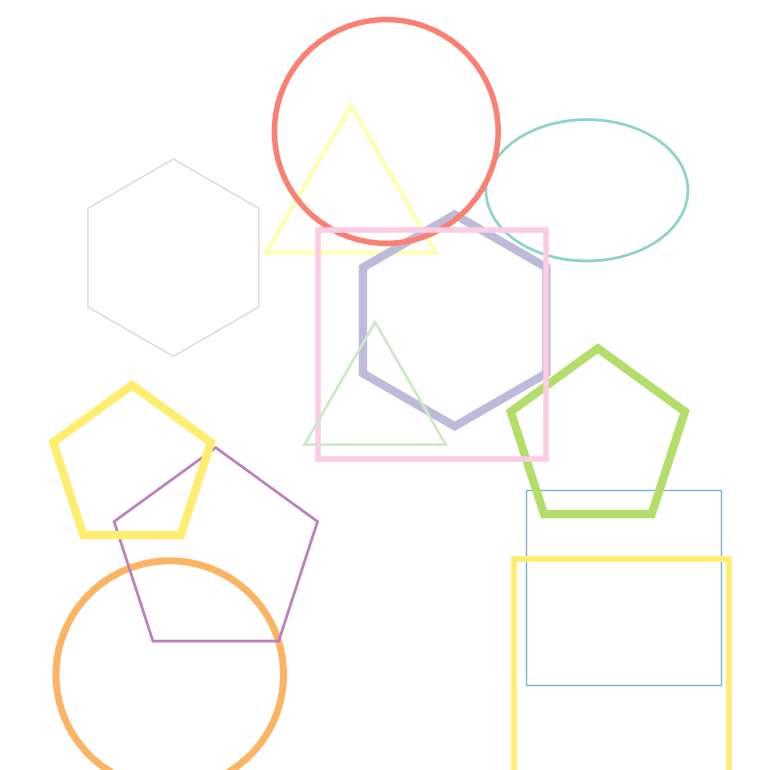[{"shape": "oval", "thickness": 1, "radius": 0.66, "center": [0.762, 0.753]}, {"shape": "triangle", "thickness": 1.5, "radius": 0.64, "center": [0.456, 0.736]}, {"shape": "hexagon", "thickness": 3, "radius": 0.69, "center": [0.59, 0.584]}, {"shape": "circle", "thickness": 2, "radius": 0.73, "center": [0.502, 0.829]}, {"shape": "square", "thickness": 0.5, "radius": 0.63, "center": [0.81, 0.237]}, {"shape": "circle", "thickness": 2.5, "radius": 0.74, "center": [0.22, 0.124]}, {"shape": "pentagon", "thickness": 3, "radius": 0.59, "center": [0.776, 0.429]}, {"shape": "square", "thickness": 2, "radius": 0.74, "center": [0.561, 0.553]}, {"shape": "hexagon", "thickness": 0.5, "radius": 0.64, "center": [0.225, 0.665]}, {"shape": "pentagon", "thickness": 1, "radius": 0.69, "center": [0.28, 0.28]}, {"shape": "triangle", "thickness": 1, "radius": 0.53, "center": [0.487, 0.476]}, {"shape": "square", "thickness": 2, "radius": 0.7, "center": [0.807, 0.135]}, {"shape": "pentagon", "thickness": 3, "radius": 0.54, "center": [0.172, 0.392]}]